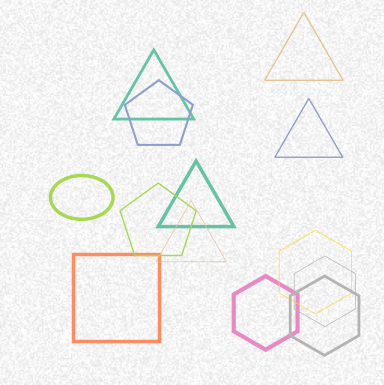[{"shape": "triangle", "thickness": 2, "radius": 0.6, "center": [0.4, 0.751]}, {"shape": "triangle", "thickness": 2.5, "radius": 0.57, "center": [0.509, 0.468]}, {"shape": "square", "thickness": 2.5, "radius": 0.56, "center": [0.301, 0.227]}, {"shape": "pentagon", "thickness": 1.5, "radius": 0.46, "center": [0.413, 0.699]}, {"shape": "triangle", "thickness": 1, "radius": 0.51, "center": [0.802, 0.642]}, {"shape": "hexagon", "thickness": 3, "radius": 0.48, "center": [0.69, 0.187]}, {"shape": "pentagon", "thickness": 1, "radius": 0.52, "center": [0.411, 0.421]}, {"shape": "oval", "thickness": 2.5, "radius": 0.41, "center": [0.212, 0.487]}, {"shape": "hexagon", "thickness": 0.5, "radius": 0.54, "center": [0.819, 0.293]}, {"shape": "triangle", "thickness": 0.5, "radius": 0.53, "center": [0.497, 0.373]}, {"shape": "triangle", "thickness": 1, "radius": 0.59, "center": [0.789, 0.85]}, {"shape": "hexagon", "thickness": 2, "radius": 0.52, "center": [0.843, 0.18]}, {"shape": "hexagon", "thickness": 0.5, "radius": 0.46, "center": [0.844, 0.243]}]